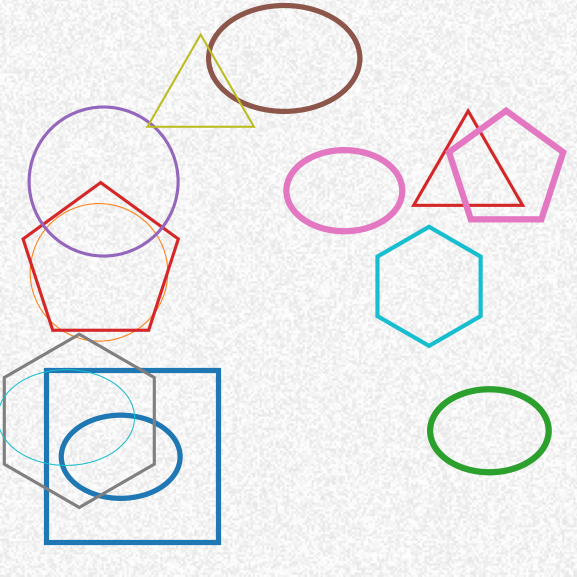[{"shape": "oval", "thickness": 2.5, "radius": 0.51, "center": [0.209, 0.208]}, {"shape": "square", "thickness": 2.5, "radius": 0.75, "center": [0.229, 0.209]}, {"shape": "circle", "thickness": 0.5, "radius": 0.6, "center": [0.171, 0.528]}, {"shape": "oval", "thickness": 3, "radius": 0.51, "center": [0.847, 0.253]}, {"shape": "pentagon", "thickness": 1.5, "radius": 0.71, "center": [0.174, 0.542]}, {"shape": "triangle", "thickness": 1.5, "radius": 0.54, "center": [0.811, 0.698]}, {"shape": "circle", "thickness": 1.5, "radius": 0.65, "center": [0.179, 0.685]}, {"shape": "oval", "thickness": 2.5, "radius": 0.65, "center": [0.492, 0.898]}, {"shape": "pentagon", "thickness": 3, "radius": 0.52, "center": [0.876, 0.703]}, {"shape": "oval", "thickness": 3, "radius": 0.5, "center": [0.596, 0.669]}, {"shape": "hexagon", "thickness": 1.5, "radius": 0.75, "center": [0.137, 0.27]}, {"shape": "triangle", "thickness": 1, "radius": 0.53, "center": [0.348, 0.833]}, {"shape": "oval", "thickness": 0.5, "radius": 0.59, "center": [0.115, 0.276]}, {"shape": "hexagon", "thickness": 2, "radius": 0.52, "center": [0.743, 0.503]}]